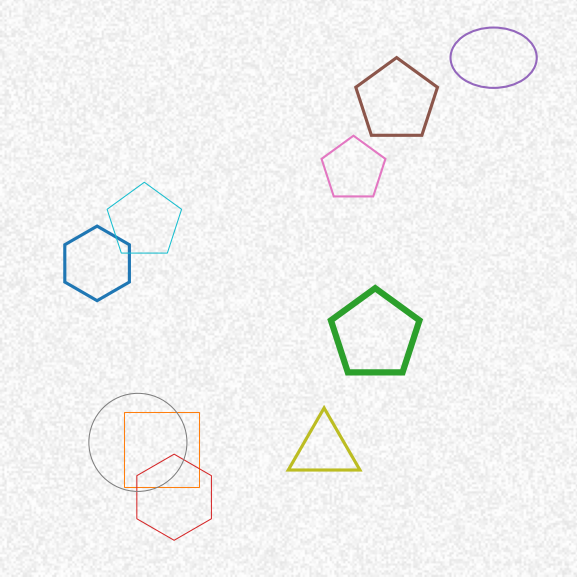[{"shape": "hexagon", "thickness": 1.5, "radius": 0.32, "center": [0.168, 0.543]}, {"shape": "square", "thickness": 0.5, "radius": 0.33, "center": [0.28, 0.22]}, {"shape": "pentagon", "thickness": 3, "radius": 0.4, "center": [0.65, 0.42]}, {"shape": "hexagon", "thickness": 0.5, "radius": 0.37, "center": [0.302, 0.138]}, {"shape": "oval", "thickness": 1, "radius": 0.37, "center": [0.855, 0.899]}, {"shape": "pentagon", "thickness": 1.5, "radius": 0.37, "center": [0.687, 0.825]}, {"shape": "pentagon", "thickness": 1, "radius": 0.29, "center": [0.612, 0.706]}, {"shape": "circle", "thickness": 0.5, "radius": 0.42, "center": [0.239, 0.233]}, {"shape": "triangle", "thickness": 1.5, "radius": 0.36, "center": [0.561, 0.221]}, {"shape": "pentagon", "thickness": 0.5, "radius": 0.34, "center": [0.25, 0.616]}]